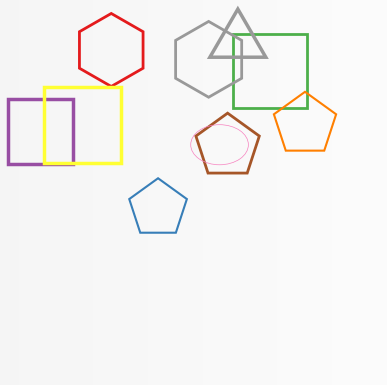[{"shape": "hexagon", "thickness": 2, "radius": 0.47, "center": [0.287, 0.87]}, {"shape": "pentagon", "thickness": 1.5, "radius": 0.39, "center": [0.408, 0.459]}, {"shape": "square", "thickness": 2, "radius": 0.48, "center": [0.697, 0.815]}, {"shape": "square", "thickness": 2.5, "radius": 0.42, "center": [0.104, 0.659]}, {"shape": "pentagon", "thickness": 1.5, "radius": 0.42, "center": [0.787, 0.677]}, {"shape": "square", "thickness": 2.5, "radius": 0.49, "center": [0.213, 0.675]}, {"shape": "pentagon", "thickness": 2, "radius": 0.43, "center": [0.587, 0.62]}, {"shape": "oval", "thickness": 0.5, "radius": 0.37, "center": [0.567, 0.624]}, {"shape": "hexagon", "thickness": 2, "radius": 0.49, "center": [0.538, 0.846]}, {"shape": "triangle", "thickness": 2.5, "radius": 0.42, "center": [0.614, 0.893]}]